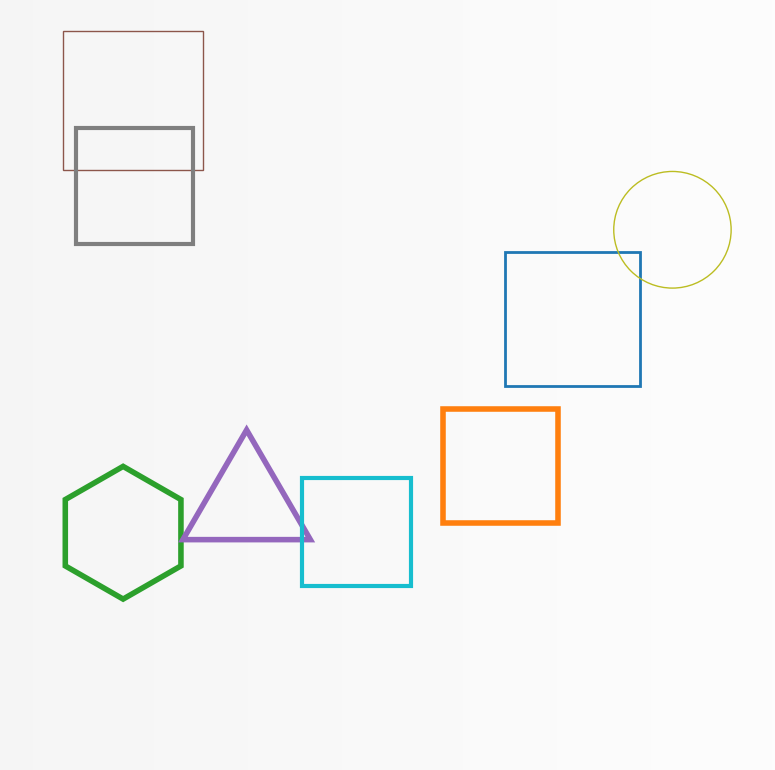[{"shape": "square", "thickness": 1, "radius": 0.44, "center": [0.739, 0.585]}, {"shape": "square", "thickness": 2, "radius": 0.37, "center": [0.646, 0.395]}, {"shape": "hexagon", "thickness": 2, "radius": 0.43, "center": [0.159, 0.308]}, {"shape": "triangle", "thickness": 2, "radius": 0.47, "center": [0.318, 0.347]}, {"shape": "square", "thickness": 0.5, "radius": 0.45, "center": [0.171, 0.87]}, {"shape": "square", "thickness": 1.5, "radius": 0.38, "center": [0.174, 0.759]}, {"shape": "circle", "thickness": 0.5, "radius": 0.38, "center": [0.868, 0.702]}, {"shape": "square", "thickness": 1.5, "radius": 0.35, "center": [0.46, 0.309]}]